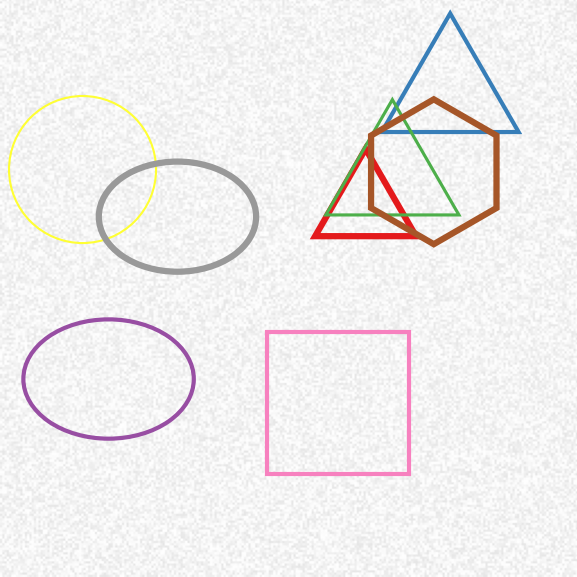[{"shape": "triangle", "thickness": 3, "radius": 0.5, "center": [0.633, 0.641]}, {"shape": "triangle", "thickness": 2, "radius": 0.68, "center": [0.78, 0.839]}, {"shape": "triangle", "thickness": 1.5, "radius": 0.67, "center": [0.679, 0.693]}, {"shape": "oval", "thickness": 2, "radius": 0.74, "center": [0.188, 0.343]}, {"shape": "circle", "thickness": 1, "radius": 0.64, "center": [0.143, 0.706]}, {"shape": "hexagon", "thickness": 3, "radius": 0.63, "center": [0.751, 0.702]}, {"shape": "square", "thickness": 2, "radius": 0.61, "center": [0.585, 0.301]}, {"shape": "oval", "thickness": 3, "radius": 0.68, "center": [0.307, 0.624]}]